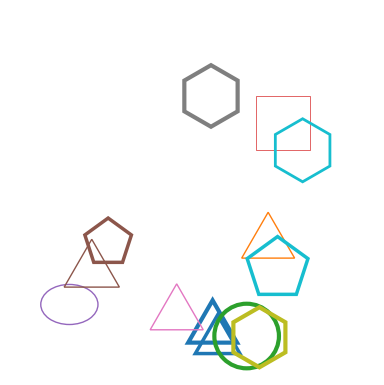[{"shape": "triangle", "thickness": 2.5, "radius": 0.33, "center": [0.565, 0.115]}, {"shape": "triangle", "thickness": 3, "radius": 0.37, "center": [0.552, 0.147]}, {"shape": "triangle", "thickness": 1, "radius": 0.4, "center": [0.696, 0.369]}, {"shape": "circle", "thickness": 3, "radius": 0.42, "center": [0.641, 0.127]}, {"shape": "square", "thickness": 0.5, "radius": 0.35, "center": [0.735, 0.68]}, {"shape": "oval", "thickness": 1, "radius": 0.37, "center": [0.18, 0.209]}, {"shape": "triangle", "thickness": 1, "radius": 0.41, "center": [0.238, 0.296]}, {"shape": "pentagon", "thickness": 2.5, "radius": 0.32, "center": [0.281, 0.37]}, {"shape": "triangle", "thickness": 1, "radius": 0.4, "center": [0.459, 0.183]}, {"shape": "hexagon", "thickness": 3, "radius": 0.4, "center": [0.548, 0.751]}, {"shape": "hexagon", "thickness": 3, "radius": 0.39, "center": [0.674, 0.124]}, {"shape": "pentagon", "thickness": 2.5, "radius": 0.41, "center": [0.721, 0.303]}, {"shape": "hexagon", "thickness": 2, "radius": 0.41, "center": [0.786, 0.61]}]